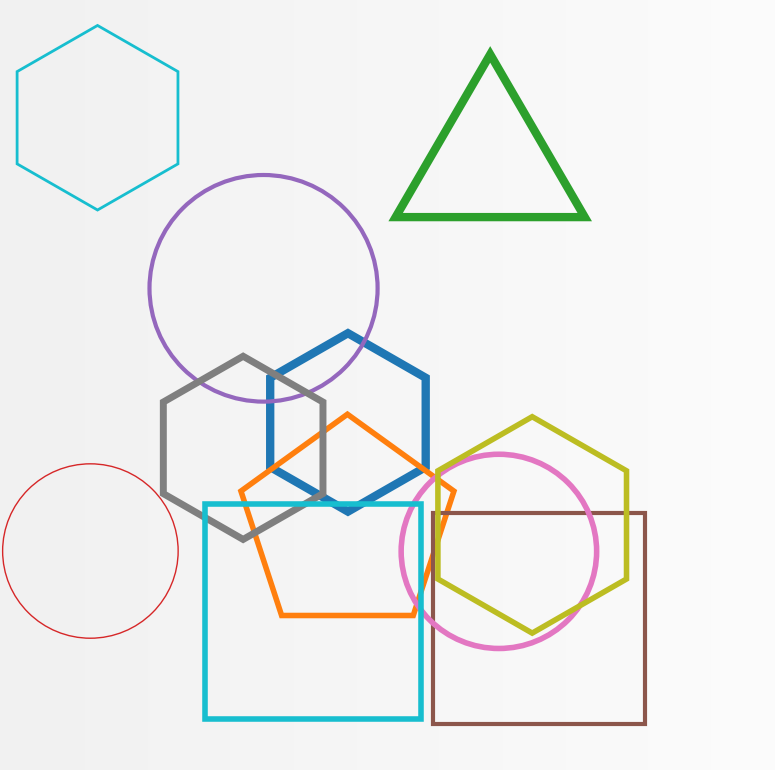[{"shape": "hexagon", "thickness": 3, "radius": 0.58, "center": [0.449, 0.451]}, {"shape": "pentagon", "thickness": 2, "radius": 0.72, "center": [0.448, 0.318]}, {"shape": "triangle", "thickness": 3, "radius": 0.7, "center": [0.633, 0.788]}, {"shape": "circle", "thickness": 0.5, "radius": 0.57, "center": [0.117, 0.284]}, {"shape": "circle", "thickness": 1.5, "radius": 0.74, "center": [0.34, 0.626]}, {"shape": "square", "thickness": 1.5, "radius": 0.68, "center": [0.695, 0.197]}, {"shape": "circle", "thickness": 2, "radius": 0.63, "center": [0.644, 0.284]}, {"shape": "hexagon", "thickness": 2.5, "radius": 0.59, "center": [0.314, 0.418]}, {"shape": "hexagon", "thickness": 2, "radius": 0.7, "center": [0.687, 0.318]}, {"shape": "square", "thickness": 2, "radius": 0.7, "center": [0.404, 0.206]}, {"shape": "hexagon", "thickness": 1, "radius": 0.6, "center": [0.126, 0.847]}]